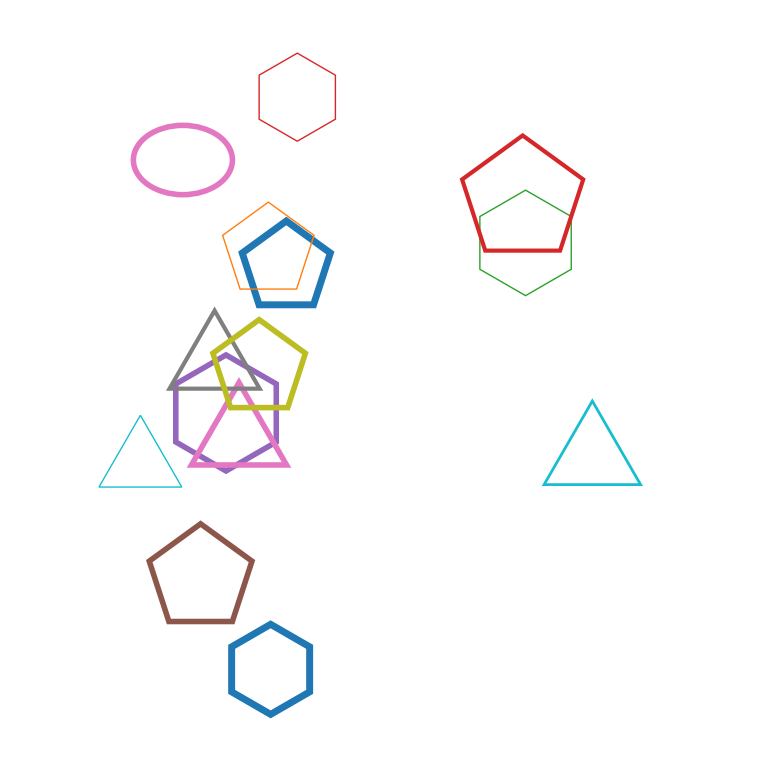[{"shape": "hexagon", "thickness": 2.5, "radius": 0.29, "center": [0.351, 0.131]}, {"shape": "pentagon", "thickness": 2.5, "radius": 0.3, "center": [0.372, 0.653]}, {"shape": "pentagon", "thickness": 0.5, "radius": 0.31, "center": [0.348, 0.675]}, {"shape": "hexagon", "thickness": 0.5, "radius": 0.34, "center": [0.683, 0.685]}, {"shape": "pentagon", "thickness": 1.5, "radius": 0.41, "center": [0.679, 0.741]}, {"shape": "hexagon", "thickness": 0.5, "radius": 0.29, "center": [0.386, 0.874]}, {"shape": "hexagon", "thickness": 2, "radius": 0.38, "center": [0.294, 0.464]}, {"shape": "pentagon", "thickness": 2, "radius": 0.35, "center": [0.261, 0.25]}, {"shape": "triangle", "thickness": 2, "radius": 0.36, "center": [0.31, 0.432]}, {"shape": "oval", "thickness": 2, "radius": 0.32, "center": [0.238, 0.792]}, {"shape": "triangle", "thickness": 1.5, "radius": 0.34, "center": [0.279, 0.529]}, {"shape": "pentagon", "thickness": 2, "radius": 0.32, "center": [0.337, 0.522]}, {"shape": "triangle", "thickness": 0.5, "radius": 0.31, "center": [0.182, 0.399]}, {"shape": "triangle", "thickness": 1, "radius": 0.36, "center": [0.769, 0.407]}]